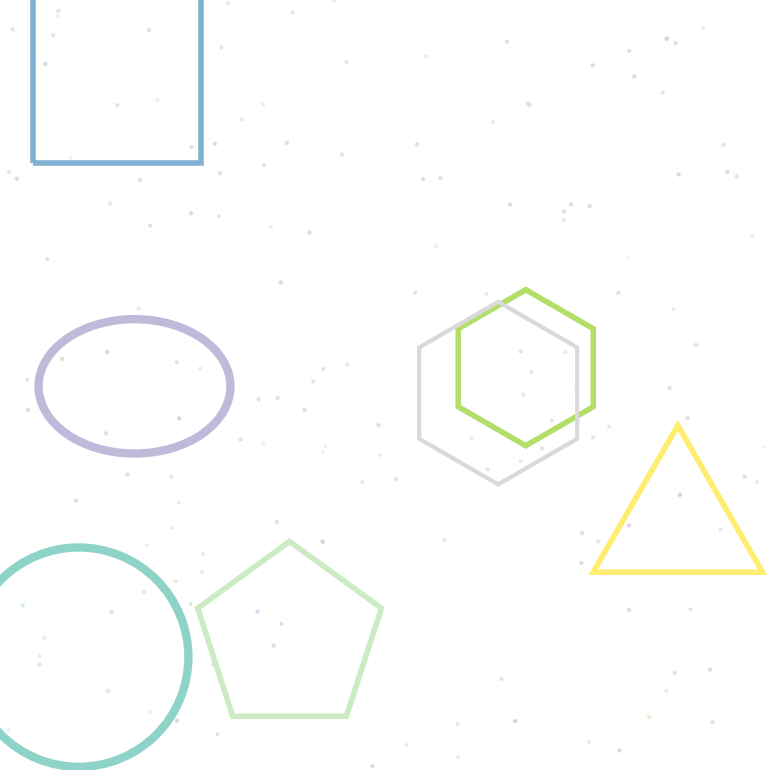[{"shape": "circle", "thickness": 3, "radius": 0.71, "center": [0.102, 0.147]}, {"shape": "oval", "thickness": 3, "radius": 0.62, "center": [0.175, 0.498]}, {"shape": "square", "thickness": 2, "radius": 0.55, "center": [0.152, 0.898]}, {"shape": "hexagon", "thickness": 2, "radius": 0.51, "center": [0.683, 0.522]}, {"shape": "hexagon", "thickness": 1.5, "radius": 0.59, "center": [0.647, 0.489]}, {"shape": "pentagon", "thickness": 2, "radius": 0.63, "center": [0.376, 0.171]}, {"shape": "triangle", "thickness": 2, "radius": 0.64, "center": [0.88, 0.32]}]